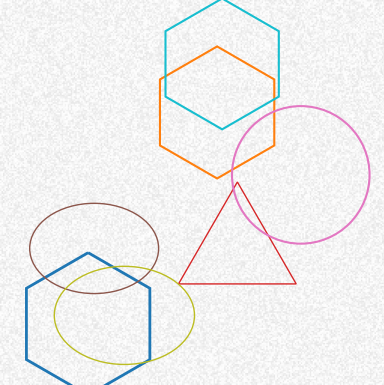[{"shape": "hexagon", "thickness": 2, "radius": 0.93, "center": [0.229, 0.159]}, {"shape": "hexagon", "thickness": 1.5, "radius": 0.86, "center": [0.564, 0.708]}, {"shape": "triangle", "thickness": 1, "radius": 0.88, "center": [0.617, 0.351]}, {"shape": "oval", "thickness": 1, "radius": 0.84, "center": [0.245, 0.355]}, {"shape": "circle", "thickness": 1.5, "radius": 0.89, "center": [0.781, 0.546]}, {"shape": "oval", "thickness": 1, "radius": 0.91, "center": [0.323, 0.181]}, {"shape": "hexagon", "thickness": 1.5, "radius": 0.85, "center": [0.577, 0.834]}]